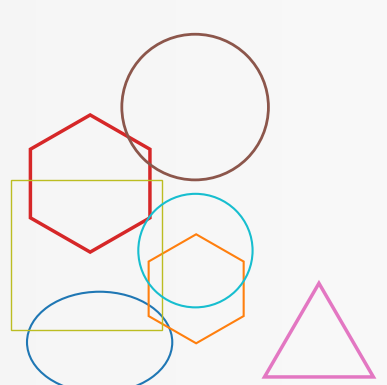[{"shape": "oval", "thickness": 1.5, "radius": 0.94, "center": [0.257, 0.111]}, {"shape": "hexagon", "thickness": 1.5, "radius": 0.71, "center": [0.506, 0.25]}, {"shape": "hexagon", "thickness": 2.5, "radius": 0.89, "center": [0.233, 0.523]}, {"shape": "circle", "thickness": 2, "radius": 0.95, "center": [0.504, 0.722]}, {"shape": "triangle", "thickness": 2.5, "radius": 0.81, "center": [0.823, 0.102]}, {"shape": "square", "thickness": 1, "radius": 0.97, "center": [0.224, 0.337]}, {"shape": "circle", "thickness": 1.5, "radius": 0.74, "center": [0.504, 0.349]}]